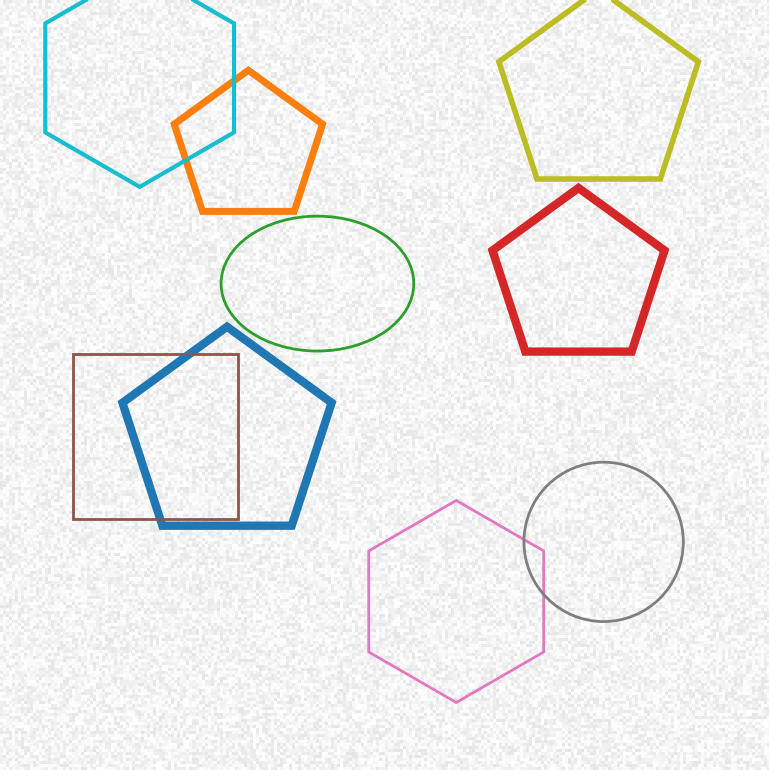[{"shape": "pentagon", "thickness": 3, "radius": 0.71, "center": [0.295, 0.433]}, {"shape": "pentagon", "thickness": 2.5, "radius": 0.51, "center": [0.323, 0.807]}, {"shape": "oval", "thickness": 1, "radius": 0.63, "center": [0.412, 0.632]}, {"shape": "pentagon", "thickness": 3, "radius": 0.59, "center": [0.751, 0.638]}, {"shape": "square", "thickness": 1, "radius": 0.54, "center": [0.201, 0.433]}, {"shape": "hexagon", "thickness": 1, "radius": 0.66, "center": [0.593, 0.219]}, {"shape": "circle", "thickness": 1, "radius": 0.52, "center": [0.784, 0.296]}, {"shape": "pentagon", "thickness": 2, "radius": 0.68, "center": [0.777, 0.878]}, {"shape": "hexagon", "thickness": 1.5, "radius": 0.71, "center": [0.181, 0.899]}]